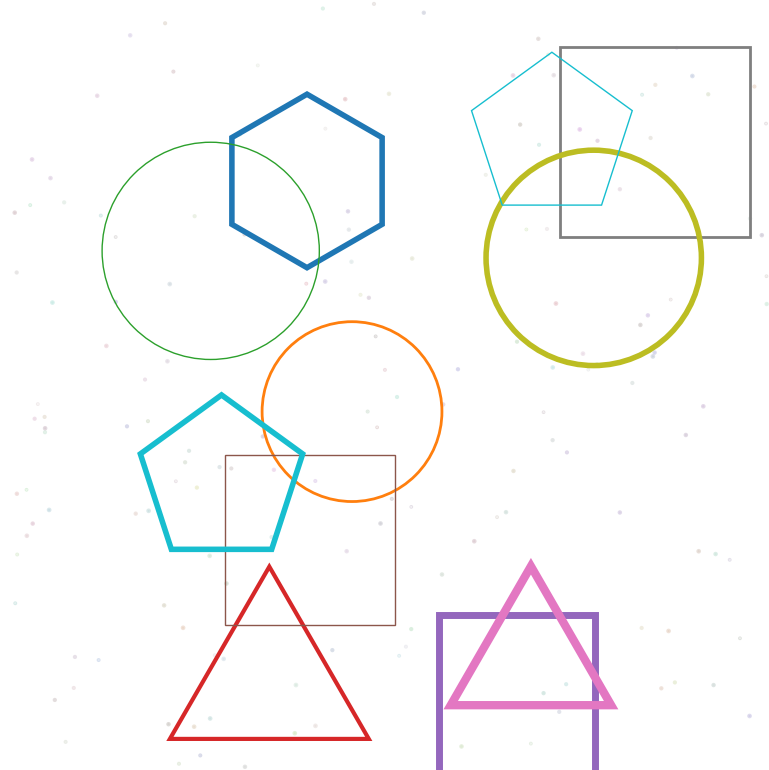[{"shape": "hexagon", "thickness": 2, "radius": 0.56, "center": [0.399, 0.765]}, {"shape": "circle", "thickness": 1, "radius": 0.58, "center": [0.457, 0.465]}, {"shape": "circle", "thickness": 0.5, "radius": 0.71, "center": [0.274, 0.674]}, {"shape": "triangle", "thickness": 1.5, "radius": 0.75, "center": [0.35, 0.115]}, {"shape": "square", "thickness": 2.5, "radius": 0.51, "center": [0.671, 0.1]}, {"shape": "square", "thickness": 0.5, "radius": 0.55, "center": [0.403, 0.298]}, {"shape": "triangle", "thickness": 3, "radius": 0.6, "center": [0.69, 0.144]}, {"shape": "square", "thickness": 1, "radius": 0.62, "center": [0.851, 0.815]}, {"shape": "circle", "thickness": 2, "radius": 0.7, "center": [0.771, 0.665]}, {"shape": "pentagon", "thickness": 2, "radius": 0.55, "center": [0.288, 0.376]}, {"shape": "pentagon", "thickness": 0.5, "radius": 0.55, "center": [0.717, 0.822]}]